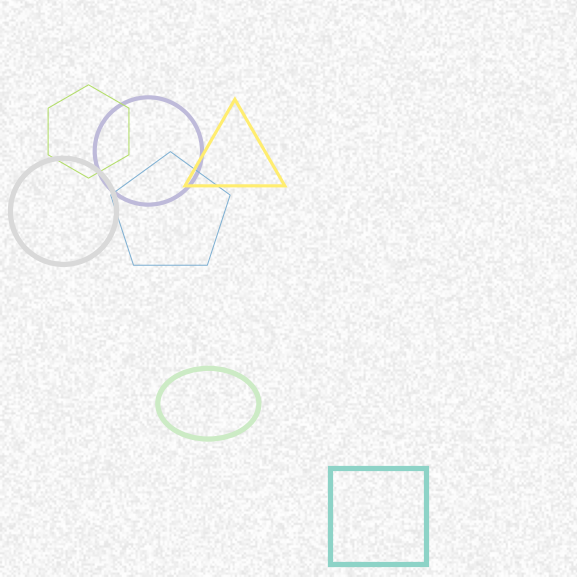[{"shape": "square", "thickness": 2.5, "radius": 0.42, "center": [0.654, 0.105]}, {"shape": "circle", "thickness": 2, "radius": 0.46, "center": [0.257, 0.738]}, {"shape": "pentagon", "thickness": 0.5, "radius": 0.54, "center": [0.295, 0.628]}, {"shape": "hexagon", "thickness": 0.5, "radius": 0.4, "center": [0.153, 0.771]}, {"shape": "circle", "thickness": 2.5, "radius": 0.46, "center": [0.11, 0.633]}, {"shape": "oval", "thickness": 2.5, "radius": 0.44, "center": [0.361, 0.3]}, {"shape": "triangle", "thickness": 1.5, "radius": 0.5, "center": [0.407, 0.727]}]